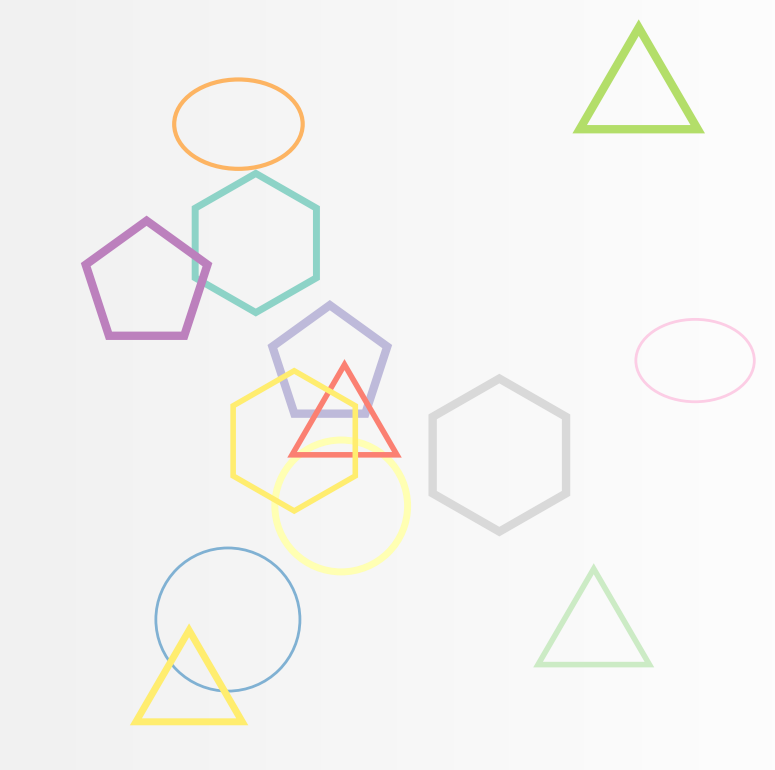[{"shape": "hexagon", "thickness": 2.5, "radius": 0.45, "center": [0.33, 0.684]}, {"shape": "circle", "thickness": 2.5, "radius": 0.43, "center": [0.44, 0.343]}, {"shape": "pentagon", "thickness": 3, "radius": 0.39, "center": [0.426, 0.526]}, {"shape": "triangle", "thickness": 2, "radius": 0.39, "center": [0.445, 0.448]}, {"shape": "circle", "thickness": 1, "radius": 0.46, "center": [0.294, 0.195]}, {"shape": "oval", "thickness": 1.5, "radius": 0.41, "center": [0.308, 0.839]}, {"shape": "triangle", "thickness": 3, "radius": 0.44, "center": [0.824, 0.876]}, {"shape": "oval", "thickness": 1, "radius": 0.38, "center": [0.897, 0.532]}, {"shape": "hexagon", "thickness": 3, "radius": 0.5, "center": [0.644, 0.409]}, {"shape": "pentagon", "thickness": 3, "radius": 0.41, "center": [0.189, 0.631]}, {"shape": "triangle", "thickness": 2, "radius": 0.41, "center": [0.766, 0.178]}, {"shape": "triangle", "thickness": 2.5, "radius": 0.4, "center": [0.244, 0.102]}, {"shape": "hexagon", "thickness": 2, "radius": 0.46, "center": [0.38, 0.427]}]